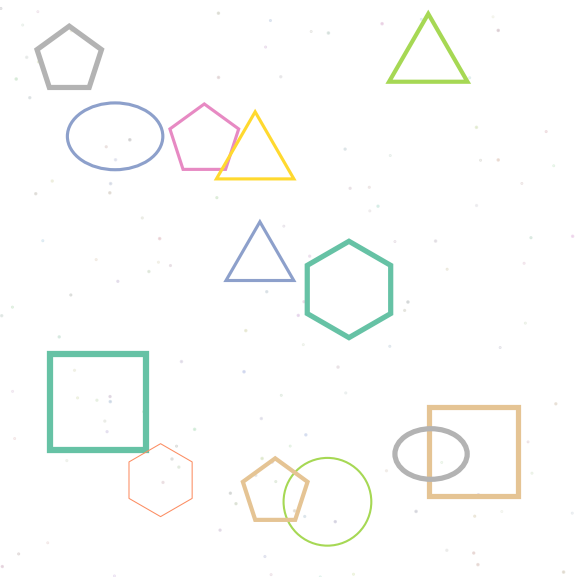[{"shape": "hexagon", "thickness": 2.5, "radius": 0.42, "center": [0.604, 0.498]}, {"shape": "square", "thickness": 3, "radius": 0.41, "center": [0.17, 0.303]}, {"shape": "hexagon", "thickness": 0.5, "radius": 0.32, "center": [0.278, 0.168]}, {"shape": "triangle", "thickness": 1.5, "radius": 0.34, "center": [0.45, 0.547]}, {"shape": "oval", "thickness": 1.5, "radius": 0.41, "center": [0.199, 0.763]}, {"shape": "pentagon", "thickness": 1.5, "radius": 0.31, "center": [0.354, 0.756]}, {"shape": "triangle", "thickness": 2, "radius": 0.39, "center": [0.742, 0.897]}, {"shape": "circle", "thickness": 1, "radius": 0.38, "center": [0.567, 0.13]}, {"shape": "triangle", "thickness": 1.5, "radius": 0.39, "center": [0.442, 0.728]}, {"shape": "pentagon", "thickness": 2, "radius": 0.29, "center": [0.477, 0.147]}, {"shape": "square", "thickness": 2.5, "radius": 0.39, "center": [0.82, 0.217]}, {"shape": "oval", "thickness": 2.5, "radius": 0.31, "center": [0.746, 0.213]}, {"shape": "pentagon", "thickness": 2.5, "radius": 0.29, "center": [0.12, 0.895]}]